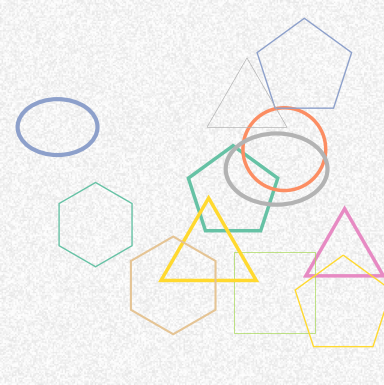[{"shape": "hexagon", "thickness": 1, "radius": 0.55, "center": [0.248, 0.417]}, {"shape": "pentagon", "thickness": 2.5, "radius": 0.61, "center": [0.605, 0.499]}, {"shape": "circle", "thickness": 2.5, "radius": 0.54, "center": [0.738, 0.613]}, {"shape": "pentagon", "thickness": 1, "radius": 0.65, "center": [0.79, 0.823]}, {"shape": "oval", "thickness": 3, "radius": 0.52, "center": [0.149, 0.67]}, {"shape": "triangle", "thickness": 2.5, "radius": 0.58, "center": [0.895, 0.342]}, {"shape": "square", "thickness": 0.5, "radius": 0.53, "center": [0.713, 0.24]}, {"shape": "pentagon", "thickness": 1, "radius": 0.66, "center": [0.892, 0.206]}, {"shape": "triangle", "thickness": 2.5, "radius": 0.71, "center": [0.542, 0.343]}, {"shape": "hexagon", "thickness": 1.5, "radius": 0.63, "center": [0.45, 0.259]}, {"shape": "triangle", "thickness": 0.5, "radius": 0.6, "center": [0.641, 0.729]}, {"shape": "oval", "thickness": 3, "radius": 0.66, "center": [0.718, 0.561]}]